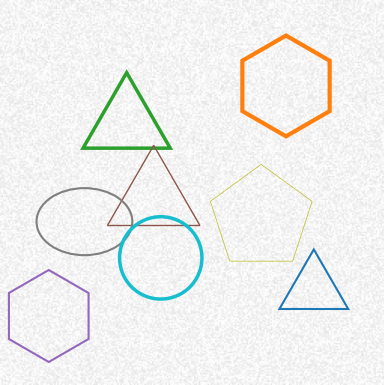[{"shape": "triangle", "thickness": 1.5, "radius": 0.52, "center": [0.815, 0.249]}, {"shape": "hexagon", "thickness": 3, "radius": 0.65, "center": [0.743, 0.777]}, {"shape": "triangle", "thickness": 2.5, "radius": 0.65, "center": [0.329, 0.681]}, {"shape": "hexagon", "thickness": 1.5, "radius": 0.6, "center": [0.127, 0.179]}, {"shape": "triangle", "thickness": 1, "radius": 0.69, "center": [0.399, 0.484]}, {"shape": "oval", "thickness": 1.5, "radius": 0.62, "center": [0.219, 0.424]}, {"shape": "pentagon", "thickness": 0.5, "radius": 0.69, "center": [0.678, 0.434]}, {"shape": "circle", "thickness": 2.5, "radius": 0.53, "center": [0.418, 0.33]}]